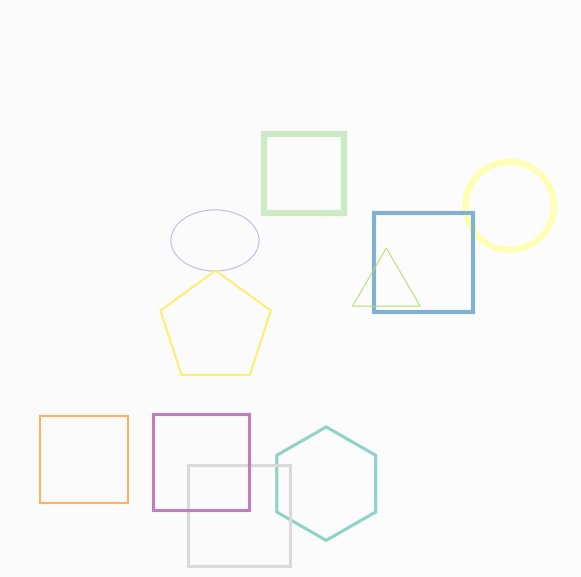[{"shape": "hexagon", "thickness": 1.5, "radius": 0.49, "center": [0.561, 0.162]}, {"shape": "circle", "thickness": 3, "radius": 0.38, "center": [0.877, 0.643]}, {"shape": "oval", "thickness": 0.5, "radius": 0.38, "center": [0.37, 0.583]}, {"shape": "square", "thickness": 2, "radius": 0.43, "center": [0.729, 0.544]}, {"shape": "square", "thickness": 1, "radius": 0.38, "center": [0.144, 0.203]}, {"shape": "triangle", "thickness": 0.5, "radius": 0.34, "center": [0.665, 0.503]}, {"shape": "square", "thickness": 1.5, "radius": 0.44, "center": [0.412, 0.106]}, {"shape": "square", "thickness": 1.5, "radius": 0.41, "center": [0.346, 0.199]}, {"shape": "square", "thickness": 3, "radius": 0.34, "center": [0.523, 0.698]}, {"shape": "pentagon", "thickness": 1, "radius": 0.5, "center": [0.371, 0.431]}]